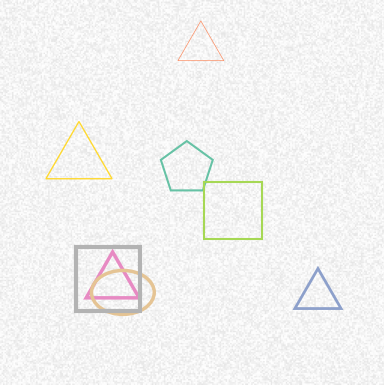[{"shape": "pentagon", "thickness": 1.5, "radius": 0.35, "center": [0.485, 0.563]}, {"shape": "triangle", "thickness": 0.5, "radius": 0.34, "center": [0.522, 0.877]}, {"shape": "triangle", "thickness": 2, "radius": 0.35, "center": [0.826, 0.233]}, {"shape": "triangle", "thickness": 2.5, "radius": 0.4, "center": [0.293, 0.266]}, {"shape": "square", "thickness": 1.5, "radius": 0.37, "center": [0.606, 0.453]}, {"shape": "triangle", "thickness": 1, "radius": 0.5, "center": [0.205, 0.585]}, {"shape": "oval", "thickness": 2.5, "radius": 0.41, "center": [0.319, 0.24]}, {"shape": "square", "thickness": 3, "radius": 0.41, "center": [0.281, 0.276]}]